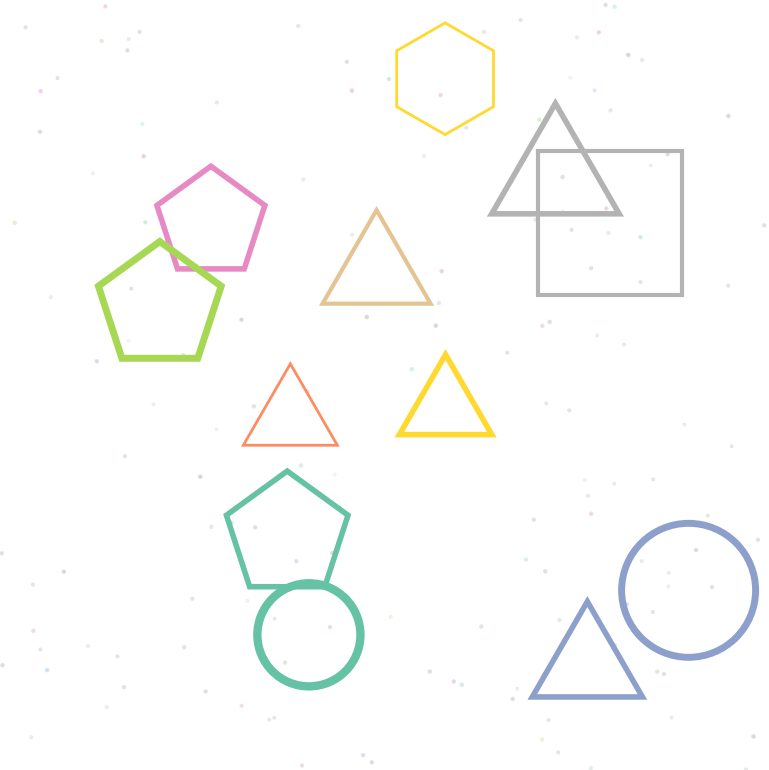[{"shape": "circle", "thickness": 3, "radius": 0.33, "center": [0.401, 0.176]}, {"shape": "pentagon", "thickness": 2, "radius": 0.42, "center": [0.373, 0.305]}, {"shape": "triangle", "thickness": 1, "radius": 0.35, "center": [0.377, 0.457]}, {"shape": "triangle", "thickness": 2, "radius": 0.41, "center": [0.763, 0.136]}, {"shape": "circle", "thickness": 2.5, "radius": 0.44, "center": [0.894, 0.233]}, {"shape": "pentagon", "thickness": 2, "radius": 0.37, "center": [0.274, 0.71]}, {"shape": "pentagon", "thickness": 2.5, "radius": 0.42, "center": [0.208, 0.602]}, {"shape": "triangle", "thickness": 2, "radius": 0.35, "center": [0.579, 0.47]}, {"shape": "hexagon", "thickness": 1, "radius": 0.36, "center": [0.578, 0.898]}, {"shape": "triangle", "thickness": 1.5, "radius": 0.41, "center": [0.489, 0.646]}, {"shape": "triangle", "thickness": 2, "radius": 0.48, "center": [0.721, 0.77]}, {"shape": "square", "thickness": 1.5, "radius": 0.47, "center": [0.793, 0.71]}]